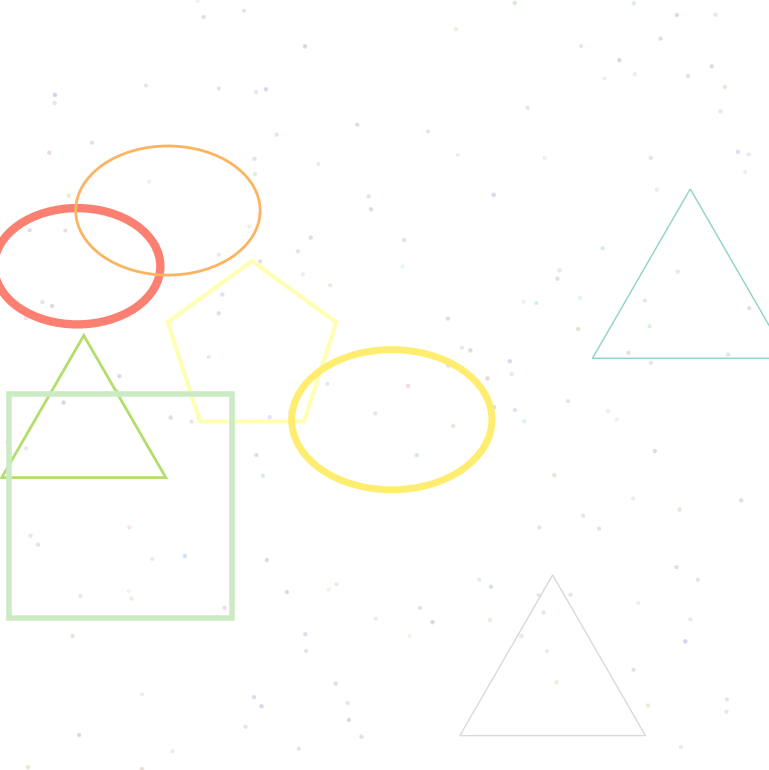[{"shape": "triangle", "thickness": 0.5, "radius": 0.73, "center": [0.896, 0.608]}, {"shape": "pentagon", "thickness": 1.5, "radius": 0.58, "center": [0.327, 0.546]}, {"shape": "oval", "thickness": 3, "radius": 0.54, "center": [0.1, 0.654]}, {"shape": "oval", "thickness": 1, "radius": 0.6, "center": [0.218, 0.727]}, {"shape": "triangle", "thickness": 1, "radius": 0.62, "center": [0.109, 0.441]}, {"shape": "triangle", "thickness": 0.5, "radius": 0.7, "center": [0.718, 0.114]}, {"shape": "square", "thickness": 2, "radius": 0.73, "center": [0.156, 0.343]}, {"shape": "oval", "thickness": 2.5, "radius": 0.65, "center": [0.509, 0.455]}]